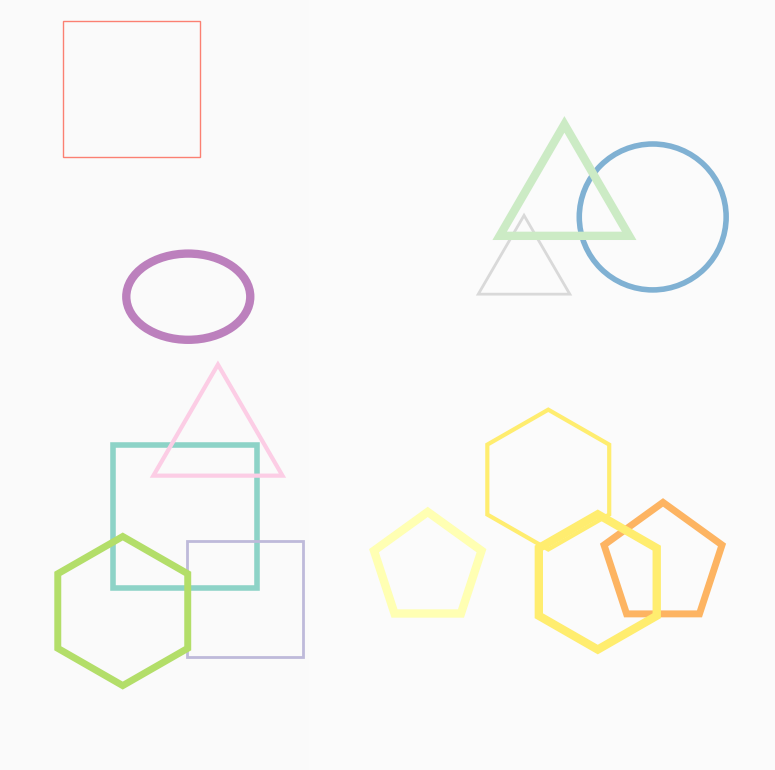[{"shape": "square", "thickness": 2, "radius": 0.47, "center": [0.238, 0.33]}, {"shape": "pentagon", "thickness": 3, "radius": 0.36, "center": [0.552, 0.262]}, {"shape": "square", "thickness": 1, "radius": 0.38, "center": [0.316, 0.222]}, {"shape": "square", "thickness": 0.5, "radius": 0.44, "center": [0.169, 0.884]}, {"shape": "circle", "thickness": 2, "radius": 0.47, "center": [0.842, 0.718]}, {"shape": "pentagon", "thickness": 2.5, "radius": 0.4, "center": [0.856, 0.267]}, {"shape": "hexagon", "thickness": 2.5, "radius": 0.48, "center": [0.158, 0.206]}, {"shape": "triangle", "thickness": 1.5, "radius": 0.48, "center": [0.281, 0.43]}, {"shape": "triangle", "thickness": 1, "radius": 0.34, "center": [0.676, 0.652]}, {"shape": "oval", "thickness": 3, "radius": 0.4, "center": [0.243, 0.615]}, {"shape": "triangle", "thickness": 3, "radius": 0.48, "center": [0.728, 0.742]}, {"shape": "hexagon", "thickness": 1.5, "radius": 0.45, "center": [0.707, 0.377]}, {"shape": "hexagon", "thickness": 3, "radius": 0.44, "center": [0.771, 0.244]}]